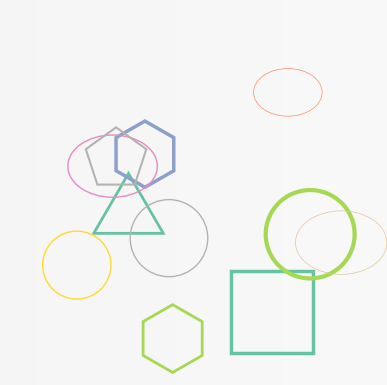[{"shape": "triangle", "thickness": 2, "radius": 0.52, "center": [0.332, 0.446]}, {"shape": "square", "thickness": 2.5, "radius": 0.53, "center": [0.701, 0.19]}, {"shape": "oval", "thickness": 0.5, "radius": 0.44, "center": [0.743, 0.76]}, {"shape": "hexagon", "thickness": 2.5, "radius": 0.43, "center": [0.374, 0.6]}, {"shape": "oval", "thickness": 1, "radius": 0.58, "center": [0.291, 0.568]}, {"shape": "circle", "thickness": 3, "radius": 0.57, "center": [0.8, 0.392]}, {"shape": "hexagon", "thickness": 2, "radius": 0.44, "center": [0.446, 0.121]}, {"shape": "circle", "thickness": 1, "radius": 0.44, "center": [0.198, 0.311]}, {"shape": "oval", "thickness": 0.5, "radius": 0.59, "center": [0.88, 0.37]}, {"shape": "pentagon", "thickness": 1.5, "radius": 0.41, "center": [0.3, 0.587]}, {"shape": "circle", "thickness": 1, "radius": 0.5, "center": [0.436, 0.381]}]